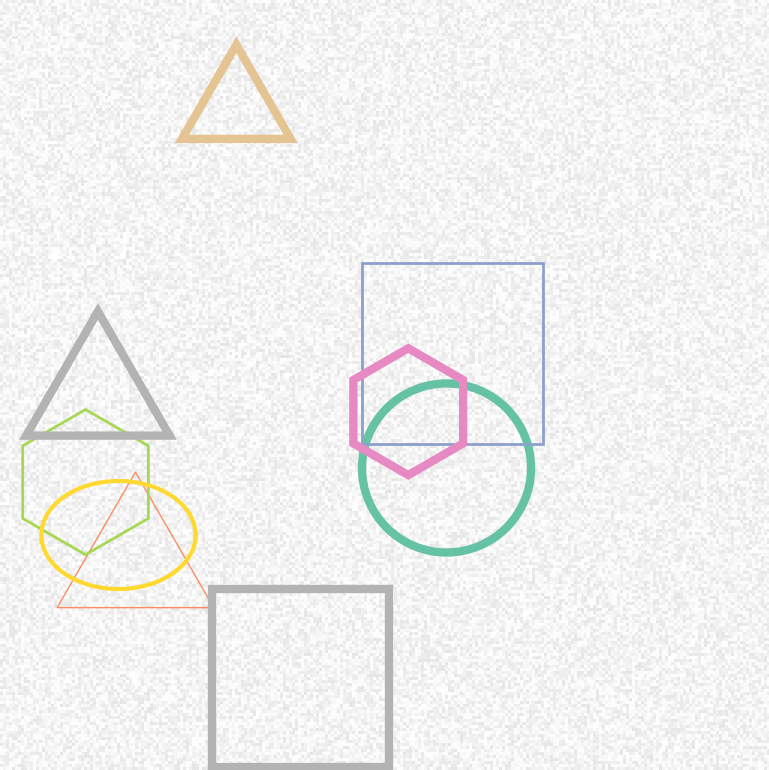[{"shape": "circle", "thickness": 3, "radius": 0.55, "center": [0.58, 0.392]}, {"shape": "triangle", "thickness": 0.5, "radius": 0.59, "center": [0.176, 0.27]}, {"shape": "square", "thickness": 1, "radius": 0.59, "center": [0.587, 0.541]}, {"shape": "hexagon", "thickness": 3, "radius": 0.41, "center": [0.53, 0.465]}, {"shape": "hexagon", "thickness": 1, "radius": 0.47, "center": [0.111, 0.374]}, {"shape": "oval", "thickness": 1.5, "radius": 0.5, "center": [0.154, 0.305]}, {"shape": "triangle", "thickness": 3, "radius": 0.41, "center": [0.307, 0.86]}, {"shape": "square", "thickness": 3, "radius": 0.58, "center": [0.39, 0.119]}, {"shape": "triangle", "thickness": 3, "radius": 0.54, "center": [0.127, 0.488]}]